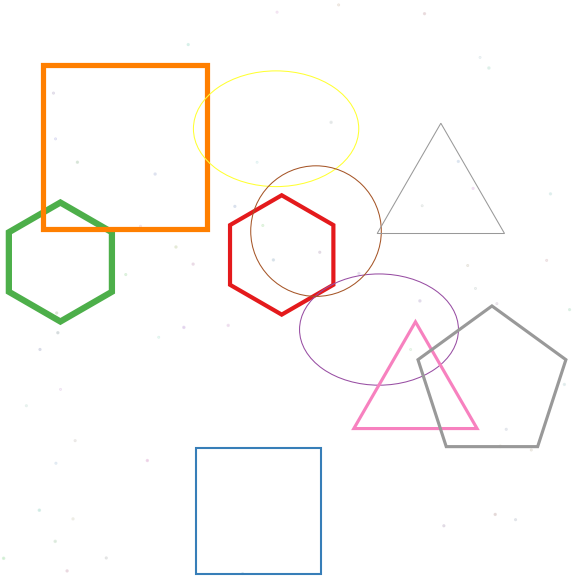[{"shape": "hexagon", "thickness": 2, "radius": 0.52, "center": [0.488, 0.558]}, {"shape": "square", "thickness": 1, "radius": 0.54, "center": [0.447, 0.114]}, {"shape": "hexagon", "thickness": 3, "radius": 0.52, "center": [0.105, 0.545]}, {"shape": "oval", "thickness": 0.5, "radius": 0.69, "center": [0.656, 0.428]}, {"shape": "square", "thickness": 2.5, "radius": 0.71, "center": [0.216, 0.745]}, {"shape": "oval", "thickness": 0.5, "radius": 0.72, "center": [0.478, 0.776]}, {"shape": "circle", "thickness": 0.5, "radius": 0.57, "center": [0.547, 0.599]}, {"shape": "triangle", "thickness": 1.5, "radius": 0.62, "center": [0.719, 0.319]}, {"shape": "pentagon", "thickness": 1.5, "radius": 0.67, "center": [0.852, 0.335]}, {"shape": "triangle", "thickness": 0.5, "radius": 0.64, "center": [0.763, 0.658]}]